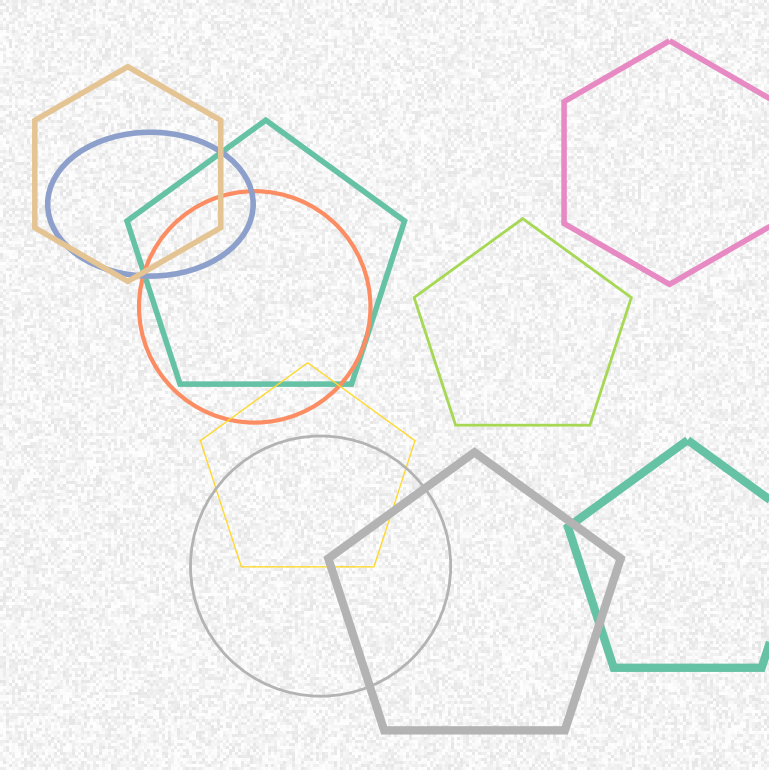[{"shape": "pentagon", "thickness": 3, "radius": 0.82, "center": [0.893, 0.265]}, {"shape": "pentagon", "thickness": 2, "radius": 0.95, "center": [0.345, 0.654]}, {"shape": "circle", "thickness": 1.5, "radius": 0.75, "center": [0.331, 0.601]}, {"shape": "oval", "thickness": 2, "radius": 0.67, "center": [0.195, 0.735]}, {"shape": "hexagon", "thickness": 2, "radius": 0.79, "center": [0.87, 0.789]}, {"shape": "pentagon", "thickness": 1, "radius": 0.74, "center": [0.679, 0.568]}, {"shape": "pentagon", "thickness": 0.5, "radius": 0.73, "center": [0.4, 0.382]}, {"shape": "hexagon", "thickness": 2, "radius": 0.7, "center": [0.166, 0.774]}, {"shape": "pentagon", "thickness": 3, "radius": 1.0, "center": [0.616, 0.213]}, {"shape": "circle", "thickness": 1, "radius": 0.84, "center": [0.416, 0.265]}]